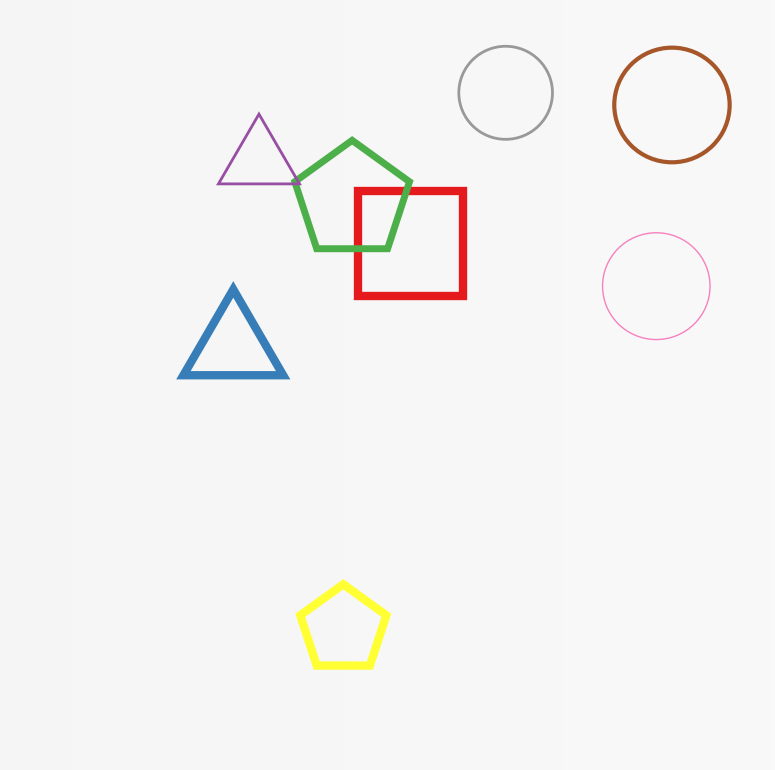[{"shape": "square", "thickness": 3, "radius": 0.34, "center": [0.53, 0.684]}, {"shape": "triangle", "thickness": 3, "radius": 0.37, "center": [0.301, 0.55]}, {"shape": "pentagon", "thickness": 2.5, "radius": 0.39, "center": [0.454, 0.74]}, {"shape": "triangle", "thickness": 1, "radius": 0.3, "center": [0.334, 0.791]}, {"shape": "pentagon", "thickness": 3, "radius": 0.29, "center": [0.443, 0.183]}, {"shape": "circle", "thickness": 1.5, "radius": 0.37, "center": [0.867, 0.864]}, {"shape": "circle", "thickness": 0.5, "radius": 0.35, "center": [0.847, 0.628]}, {"shape": "circle", "thickness": 1, "radius": 0.3, "center": [0.652, 0.879]}]